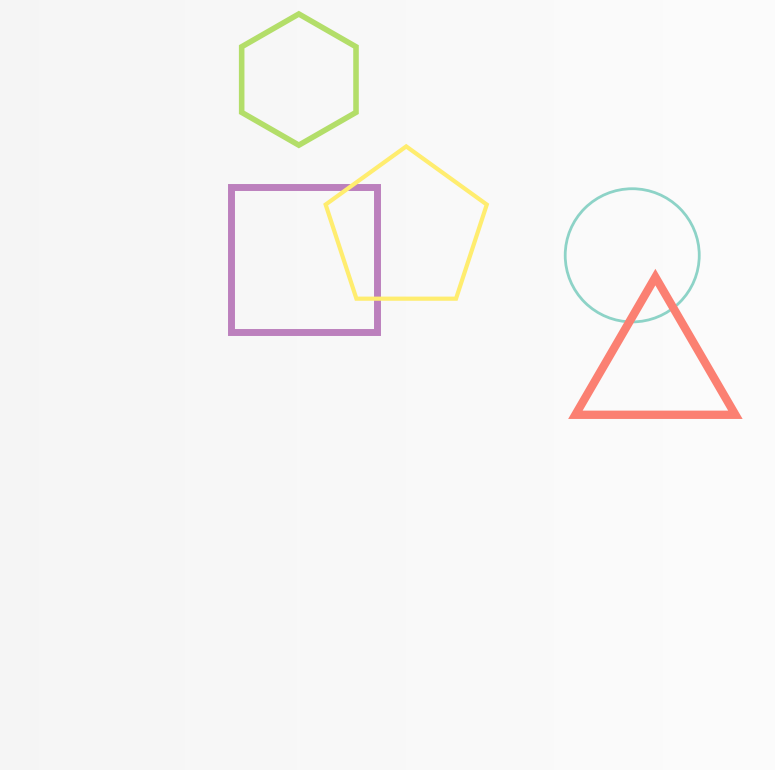[{"shape": "circle", "thickness": 1, "radius": 0.43, "center": [0.816, 0.668]}, {"shape": "triangle", "thickness": 3, "radius": 0.6, "center": [0.846, 0.521]}, {"shape": "hexagon", "thickness": 2, "radius": 0.43, "center": [0.386, 0.897]}, {"shape": "square", "thickness": 2.5, "radius": 0.47, "center": [0.392, 0.663]}, {"shape": "pentagon", "thickness": 1.5, "radius": 0.55, "center": [0.524, 0.701]}]